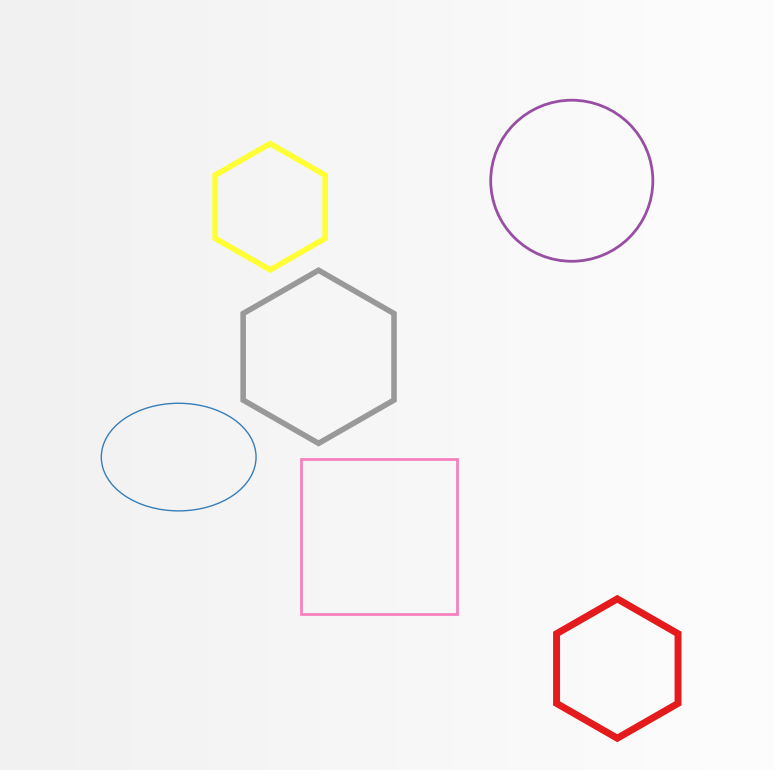[{"shape": "hexagon", "thickness": 2.5, "radius": 0.45, "center": [0.797, 0.132]}, {"shape": "oval", "thickness": 0.5, "radius": 0.5, "center": [0.231, 0.406]}, {"shape": "circle", "thickness": 1, "radius": 0.52, "center": [0.738, 0.765]}, {"shape": "hexagon", "thickness": 2, "radius": 0.41, "center": [0.349, 0.731]}, {"shape": "square", "thickness": 1, "radius": 0.51, "center": [0.489, 0.303]}, {"shape": "hexagon", "thickness": 2, "radius": 0.56, "center": [0.411, 0.537]}]